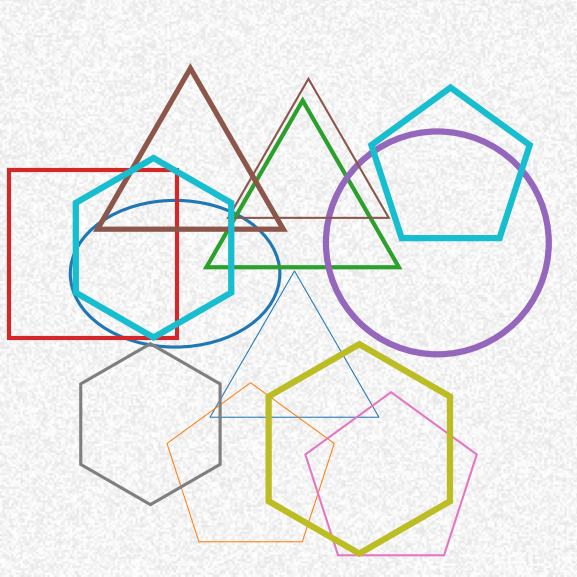[{"shape": "triangle", "thickness": 0.5, "radius": 0.84, "center": [0.51, 0.361]}, {"shape": "oval", "thickness": 1.5, "radius": 0.91, "center": [0.303, 0.525]}, {"shape": "pentagon", "thickness": 0.5, "radius": 0.76, "center": [0.434, 0.184]}, {"shape": "triangle", "thickness": 2, "radius": 0.96, "center": [0.524, 0.633]}, {"shape": "square", "thickness": 2, "radius": 0.73, "center": [0.162, 0.559]}, {"shape": "circle", "thickness": 3, "radius": 0.96, "center": [0.757, 0.579]}, {"shape": "triangle", "thickness": 1, "radius": 0.8, "center": [0.534, 0.702]}, {"shape": "triangle", "thickness": 2.5, "radius": 0.93, "center": [0.33, 0.695]}, {"shape": "pentagon", "thickness": 1, "radius": 0.78, "center": [0.677, 0.164]}, {"shape": "hexagon", "thickness": 1.5, "radius": 0.7, "center": [0.26, 0.265]}, {"shape": "hexagon", "thickness": 3, "radius": 0.91, "center": [0.622, 0.222]}, {"shape": "pentagon", "thickness": 3, "radius": 0.72, "center": [0.78, 0.703]}, {"shape": "hexagon", "thickness": 3, "radius": 0.78, "center": [0.266, 0.57]}]